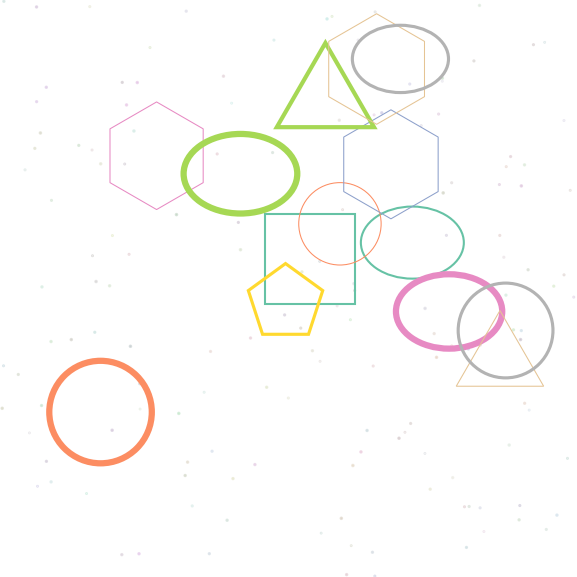[{"shape": "oval", "thickness": 1, "radius": 0.45, "center": [0.714, 0.579]}, {"shape": "square", "thickness": 1, "radius": 0.39, "center": [0.537, 0.551]}, {"shape": "circle", "thickness": 3, "radius": 0.44, "center": [0.174, 0.286]}, {"shape": "circle", "thickness": 0.5, "radius": 0.36, "center": [0.589, 0.612]}, {"shape": "hexagon", "thickness": 0.5, "radius": 0.47, "center": [0.677, 0.715]}, {"shape": "oval", "thickness": 3, "radius": 0.46, "center": [0.778, 0.46]}, {"shape": "hexagon", "thickness": 0.5, "radius": 0.47, "center": [0.271, 0.729]}, {"shape": "oval", "thickness": 3, "radius": 0.49, "center": [0.416, 0.698]}, {"shape": "triangle", "thickness": 2, "radius": 0.49, "center": [0.563, 0.828]}, {"shape": "pentagon", "thickness": 1.5, "radius": 0.34, "center": [0.494, 0.475]}, {"shape": "triangle", "thickness": 0.5, "radius": 0.44, "center": [0.866, 0.374]}, {"shape": "hexagon", "thickness": 0.5, "radius": 0.48, "center": [0.652, 0.88]}, {"shape": "oval", "thickness": 1.5, "radius": 0.42, "center": [0.693, 0.897]}, {"shape": "circle", "thickness": 1.5, "radius": 0.41, "center": [0.875, 0.427]}]